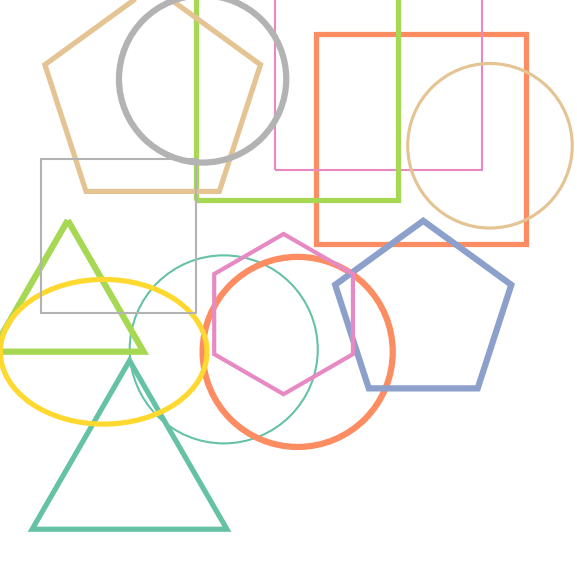[{"shape": "triangle", "thickness": 2.5, "radius": 0.97, "center": [0.224, 0.18]}, {"shape": "circle", "thickness": 1, "radius": 0.81, "center": [0.387, 0.394]}, {"shape": "circle", "thickness": 3, "radius": 0.82, "center": [0.515, 0.39]}, {"shape": "square", "thickness": 2.5, "radius": 0.91, "center": [0.73, 0.758]}, {"shape": "pentagon", "thickness": 3, "radius": 0.8, "center": [0.733, 0.456]}, {"shape": "hexagon", "thickness": 2, "radius": 0.69, "center": [0.491, 0.455]}, {"shape": "square", "thickness": 1, "radius": 0.9, "center": [0.656, 0.884]}, {"shape": "square", "thickness": 2.5, "radius": 0.87, "center": [0.515, 0.828]}, {"shape": "triangle", "thickness": 3, "radius": 0.76, "center": [0.117, 0.466]}, {"shape": "oval", "thickness": 2.5, "radius": 0.89, "center": [0.179, 0.39]}, {"shape": "circle", "thickness": 1.5, "radius": 0.71, "center": [0.848, 0.747]}, {"shape": "pentagon", "thickness": 2.5, "radius": 0.98, "center": [0.264, 0.826]}, {"shape": "square", "thickness": 1, "radius": 0.67, "center": [0.205, 0.59]}, {"shape": "circle", "thickness": 3, "radius": 0.72, "center": [0.351, 0.862]}]